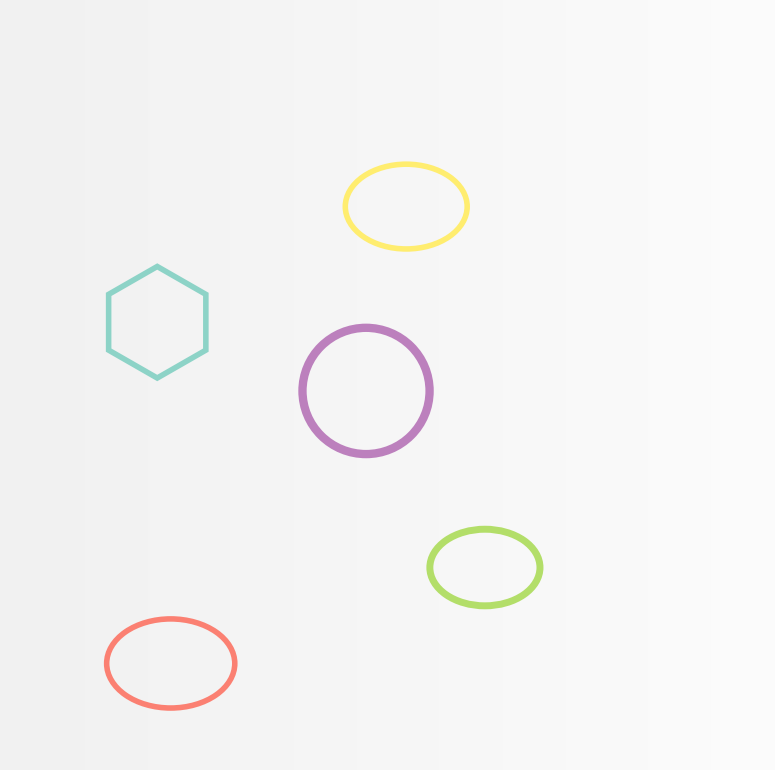[{"shape": "hexagon", "thickness": 2, "radius": 0.36, "center": [0.203, 0.581]}, {"shape": "oval", "thickness": 2, "radius": 0.41, "center": [0.22, 0.138]}, {"shape": "oval", "thickness": 2.5, "radius": 0.36, "center": [0.626, 0.263]}, {"shape": "circle", "thickness": 3, "radius": 0.41, "center": [0.472, 0.492]}, {"shape": "oval", "thickness": 2, "radius": 0.39, "center": [0.524, 0.732]}]